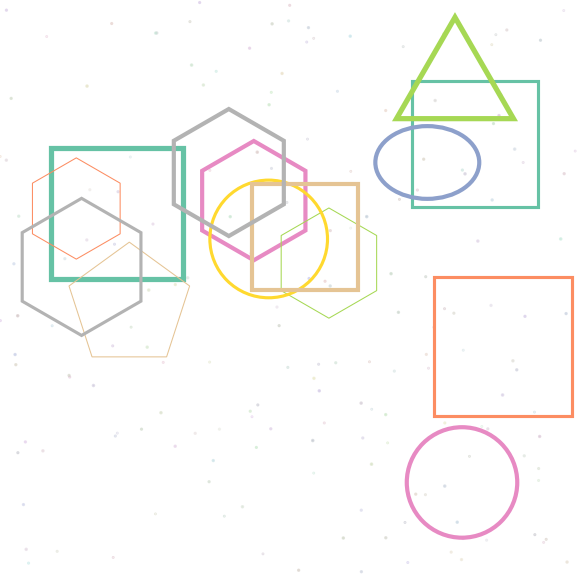[{"shape": "square", "thickness": 1.5, "radius": 0.55, "center": [0.823, 0.75]}, {"shape": "square", "thickness": 2.5, "radius": 0.57, "center": [0.202, 0.629]}, {"shape": "square", "thickness": 1.5, "radius": 0.6, "center": [0.871, 0.399]}, {"shape": "hexagon", "thickness": 0.5, "radius": 0.44, "center": [0.132, 0.638]}, {"shape": "oval", "thickness": 2, "radius": 0.45, "center": [0.74, 0.718]}, {"shape": "circle", "thickness": 2, "radius": 0.48, "center": [0.8, 0.164]}, {"shape": "hexagon", "thickness": 2, "radius": 0.52, "center": [0.439, 0.652]}, {"shape": "hexagon", "thickness": 0.5, "radius": 0.48, "center": [0.57, 0.544]}, {"shape": "triangle", "thickness": 2.5, "radius": 0.58, "center": [0.788, 0.852]}, {"shape": "circle", "thickness": 1.5, "radius": 0.51, "center": [0.465, 0.585]}, {"shape": "pentagon", "thickness": 0.5, "radius": 0.55, "center": [0.224, 0.47]}, {"shape": "square", "thickness": 2, "radius": 0.46, "center": [0.528, 0.589]}, {"shape": "hexagon", "thickness": 2, "radius": 0.55, "center": [0.396, 0.7]}, {"shape": "hexagon", "thickness": 1.5, "radius": 0.59, "center": [0.141, 0.537]}]